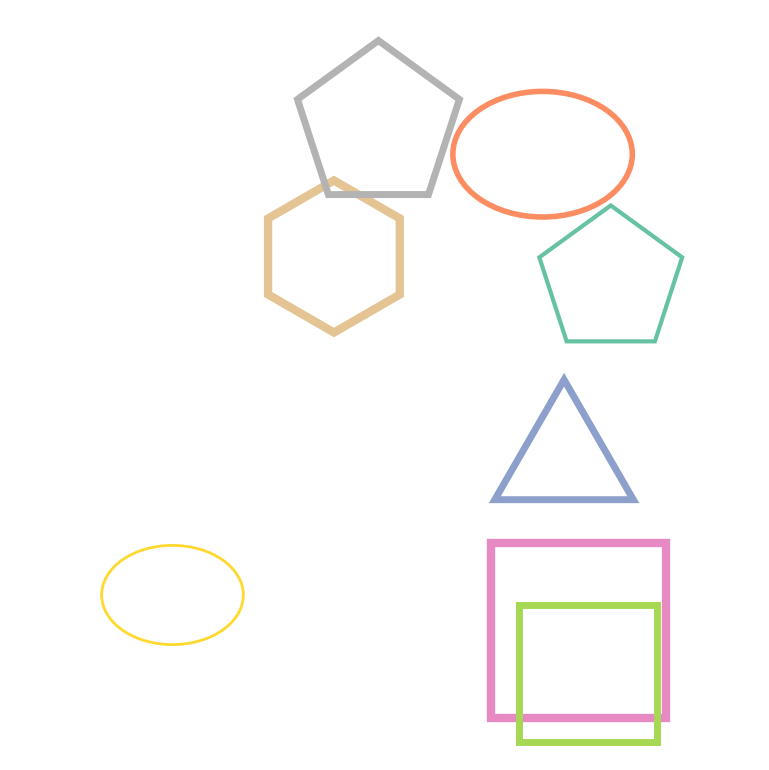[{"shape": "pentagon", "thickness": 1.5, "radius": 0.49, "center": [0.793, 0.636]}, {"shape": "oval", "thickness": 2, "radius": 0.58, "center": [0.705, 0.8]}, {"shape": "triangle", "thickness": 2.5, "radius": 0.52, "center": [0.733, 0.403]}, {"shape": "square", "thickness": 3, "radius": 0.57, "center": [0.751, 0.182]}, {"shape": "square", "thickness": 2.5, "radius": 0.45, "center": [0.764, 0.125]}, {"shape": "oval", "thickness": 1, "radius": 0.46, "center": [0.224, 0.227]}, {"shape": "hexagon", "thickness": 3, "radius": 0.49, "center": [0.434, 0.667]}, {"shape": "pentagon", "thickness": 2.5, "radius": 0.55, "center": [0.491, 0.837]}]